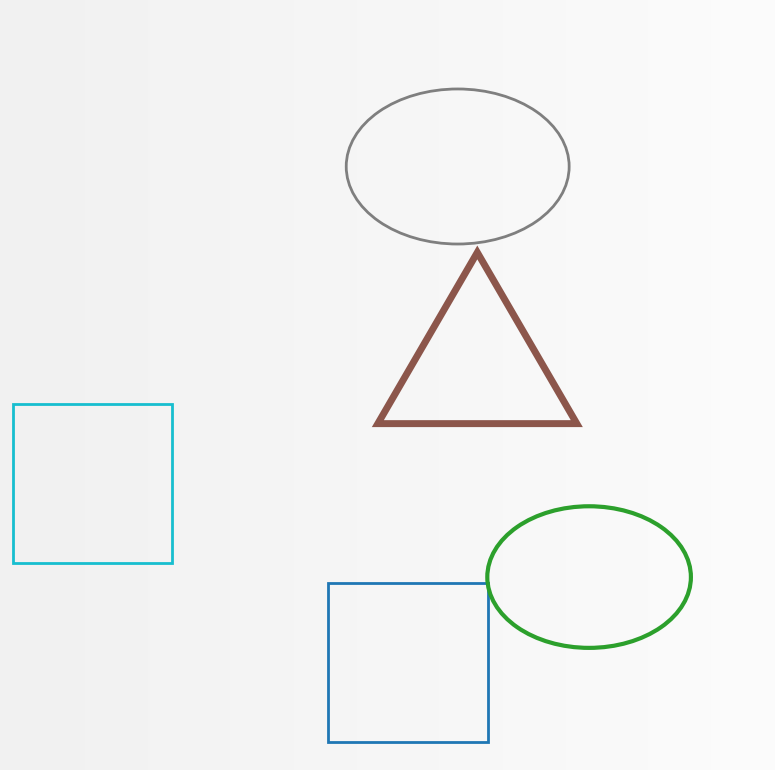[{"shape": "square", "thickness": 1, "radius": 0.52, "center": [0.527, 0.14]}, {"shape": "oval", "thickness": 1.5, "radius": 0.66, "center": [0.76, 0.251]}, {"shape": "triangle", "thickness": 2.5, "radius": 0.74, "center": [0.616, 0.524]}, {"shape": "oval", "thickness": 1, "radius": 0.72, "center": [0.591, 0.784]}, {"shape": "square", "thickness": 1, "radius": 0.51, "center": [0.12, 0.372]}]